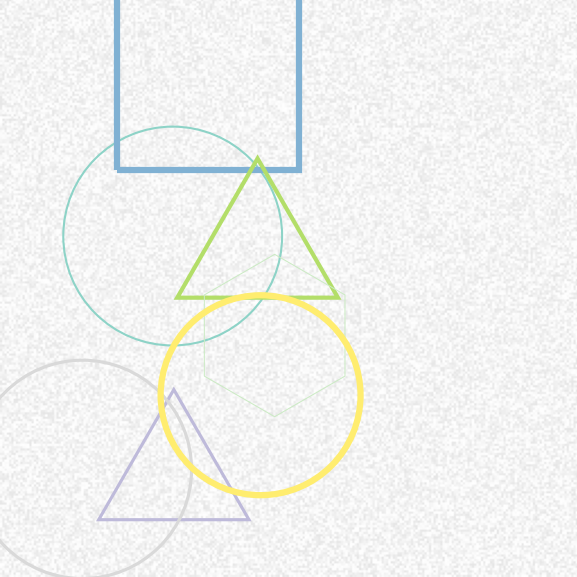[{"shape": "circle", "thickness": 1, "radius": 0.95, "center": [0.299, 0.59]}, {"shape": "triangle", "thickness": 1.5, "radius": 0.75, "center": [0.301, 0.174]}, {"shape": "square", "thickness": 3, "radius": 0.79, "center": [0.361, 0.862]}, {"shape": "triangle", "thickness": 2, "radius": 0.8, "center": [0.446, 0.564]}, {"shape": "circle", "thickness": 1.5, "radius": 0.95, "center": [0.143, 0.186]}, {"shape": "hexagon", "thickness": 0.5, "radius": 0.7, "center": [0.476, 0.418]}, {"shape": "circle", "thickness": 3, "radius": 0.87, "center": [0.451, 0.315]}]